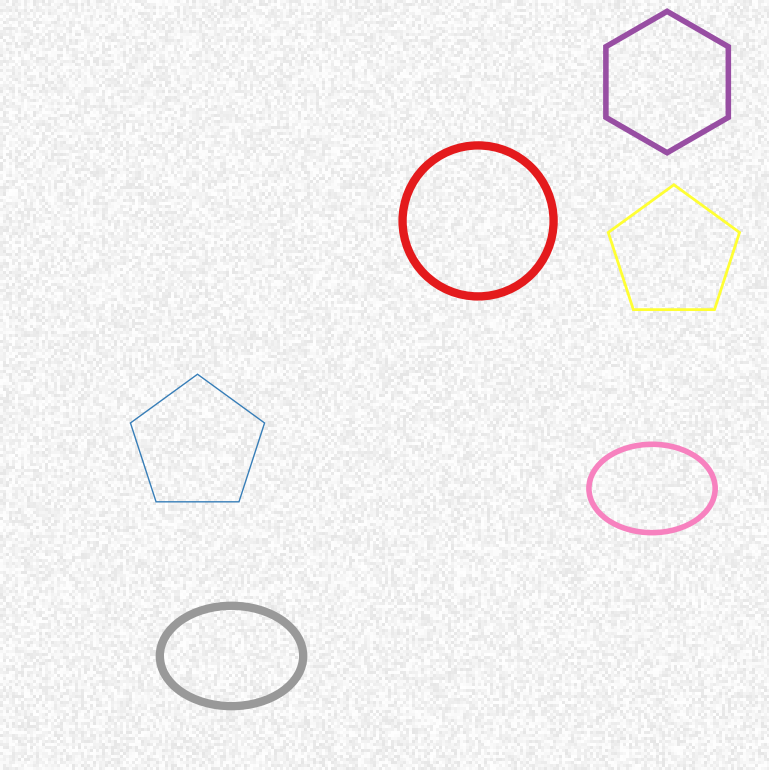[{"shape": "circle", "thickness": 3, "radius": 0.49, "center": [0.621, 0.713]}, {"shape": "pentagon", "thickness": 0.5, "radius": 0.46, "center": [0.257, 0.422]}, {"shape": "hexagon", "thickness": 2, "radius": 0.46, "center": [0.866, 0.893]}, {"shape": "pentagon", "thickness": 1, "radius": 0.45, "center": [0.875, 0.67]}, {"shape": "oval", "thickness": 2, "radius": 0.41, "center": [0.847, 0.366]}, {"shape": "oval", "thickness": 3, "radius": 0.47, "center": [0.301, 0.148]}]